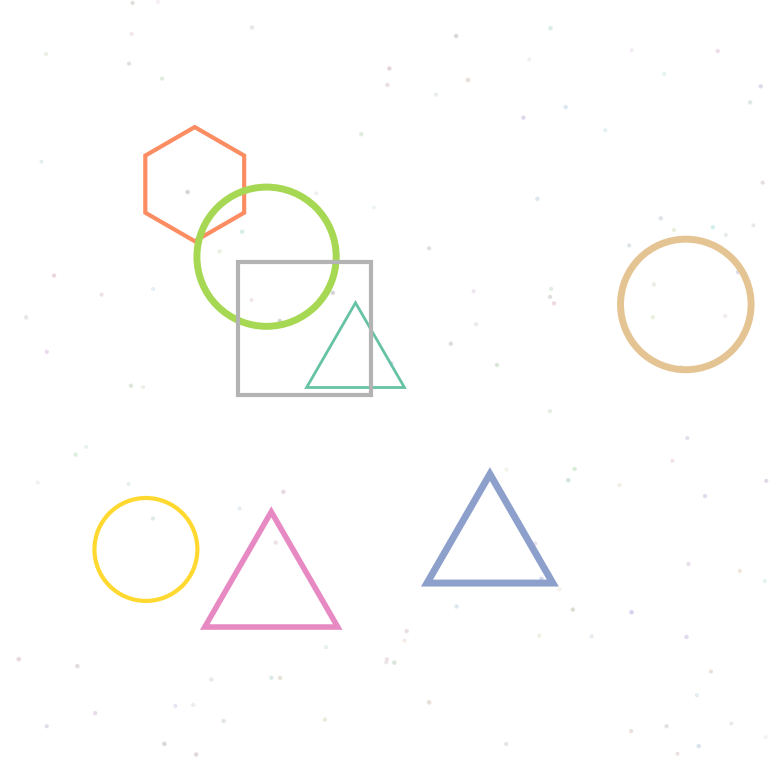[{"shape": "triangle", "thickness": 1, "radius": 0.37, "center": [0.462, 0.533]}, {"shape": "hexagon", "thickness": 1.5, "radius": 0.37, "center": [0.253, 0.761]}, {"shape": "triangle", "thickness": 2.5, "radius": 0.47, "center": [0.636, 0.29]}, {"shape": "triangle", "thickness": 2, "radius": 0.5, "center": [0.352, 0.236]}, {"shape": "circle", "thickness": 2.5, "radius": 0.45, "center": [0.346, 0.667]}, {"shape": "circle", "thickness": 1.5, "radius": 0.33, "center": [0.189, 0.286]}, {"shape": "circle", "thickness": 2.5, "radius": 0.42, "center": [0.891, 0.605]}, {"shape": "square", "thickness": 1.5, "radius": 0.43, "center": [0.396, 0.574]}]